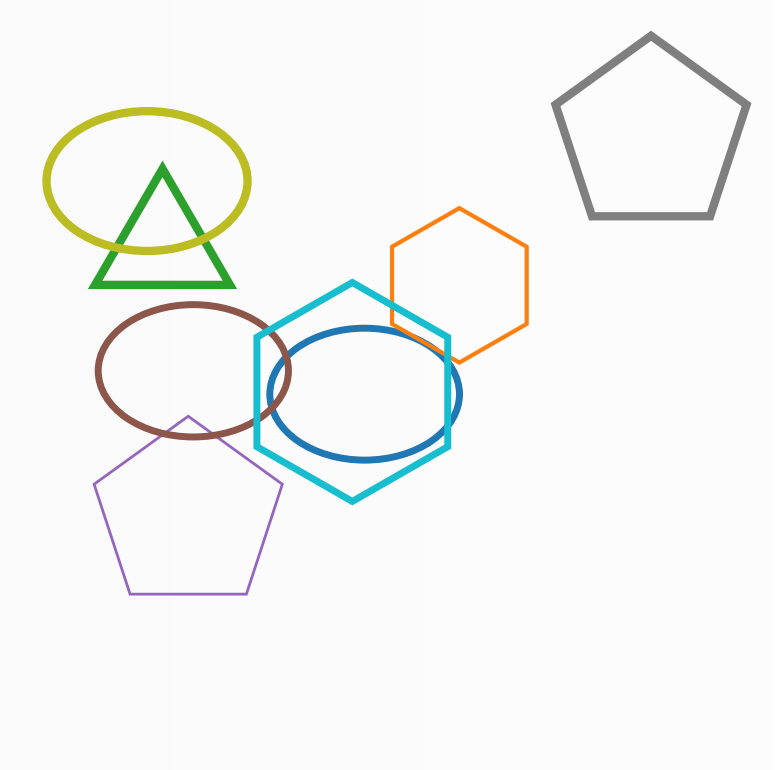[{"shape": "oval", "thickness": 2.5, "radius": 0.61, "center": [0.471, 0.488]}, {"shape": "hexagon", "thickness": 1.5, "radius": 0.5, "center": [0.593, 0.629]}, {"shape": "triangle", "thickness": 3, "radius": 0.5, "center": [0.21, 0.68]}, {"shape": "pentagon", "thickness": 1, "radius": 0.64, "center": [0.243, 0.332]}, {"shape": "oval", "thickness": 2.5, "radius": 0.61, "center": [0.249, 0.518]}, {"shape": "pentagon", "thickness": 3, "radius": 0.65, "center": [0.84, 0.824]}, {"shape": "oval", "thickness": 3, "radius": 0.65, "center": [0.19, 0.765]}, {"shape": "hexagon", "thickness": 2.5, "radius": 0.71, "center": [0.455, 0.491]}]